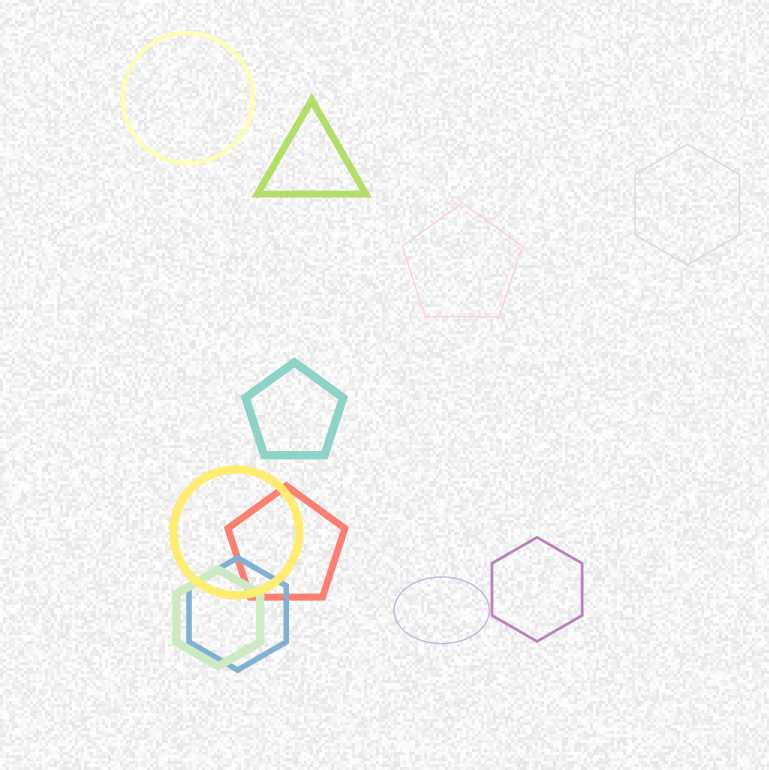[{"shape": "pentagon", "thickness": 3, "radius": 0.33, "center": [0.382, 0.463]}, {"shape": "circle", "thickness": 1.5, "radius": 0.42, "center": [0.244, 0.873]}, {"shape": "oval", "thickness": 0.5, "radius": 0.31, "center": [0.574, 0.207]}, {"shape": "pentagon", "thickness": 2.5, "radius": 0.4, "center": [0.372, 0.289]}, {"shape": "hexagon", "thickness": 2, "radius": 0.36, "center": [0.309, 0.203]}, {"shape": "triangle", "thickness": 2.5, "radius": 0.41, "center": [0.405, 0.789]}, {"shape": "pentagon", "thickness": 0.5, "radius": 0.41, "center": [0.6, 0.655]}, {"shape": "hexagon", "thickness": 0.5, "radius": 0.39, "center": [0.893, 0.734]}, {"shape": "hexagon", "thickness": 1, "radius": 0.34, "center": [0.697, 0.235]}, {"shape": "hexagon", "thickness": 3, "radius": 0.31, "center": [0.283, 0.198]}, {"shape": "circle", "thickness": 3, "radius": 0.41, "center": [0.307, 0.309]}]